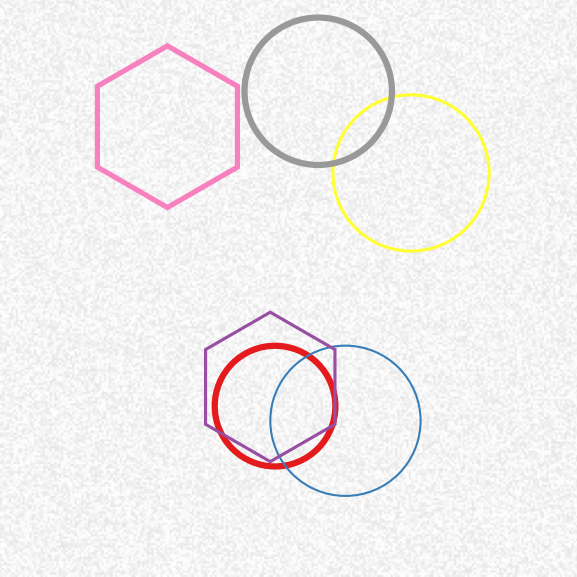[{"shape": "circle", "thickness": 3, "radius": 0.52, "center": [0.476, 0.296]}, {"shape": "circle", "thickness": 1, "radius": 0.65, "center": [0.598, 0.27]}, {"shape": "hexagon", "thickness": 1.5, "radius": 0.65, "center": [0.468, 0.329]}, {"shape": "circle", "thickness": 1.5, "radius": 0.68, "center": [0.712, 0.7]}, {"shape": "hexagon", "thickness": 2.5, "radius": 0.7, "center": [0.29, 0.78]}, {"shape": "circle", "thickness": 3, "radius": 0.64, "center": [0.551, 0.841]}]